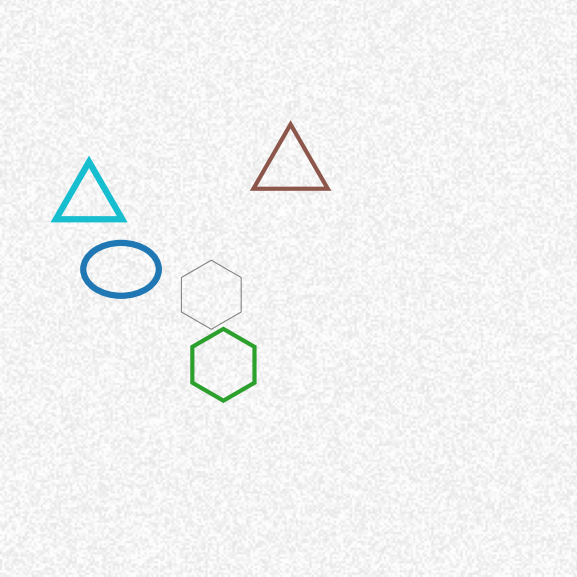[{"shape": "oval", "thickness": 3, "radius": 0.33, "center": [0.21, 0.533]}, {"shape": "hexagon", "thickness": 2, "radius": 0.31, "center": [0.387, 0.367]}, {"shape": "triangle", "thickness": 2, "radius": 0.37, "center": [0.503, 0.71]}, {"shape": "hexagon", "thickness": 0.5, "radius": 0.3, "center": [0.366, 0.489]}, {"shape": "triangle", "thickness": 3, "radius": 0.33, "center": [0.154, 0.653]}]